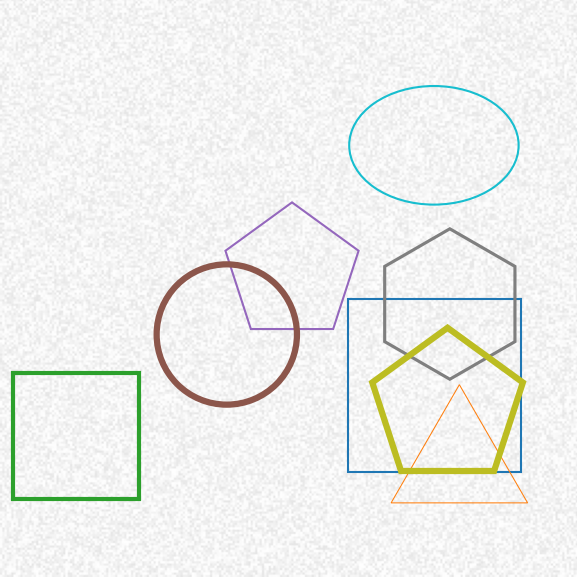[{"shape": "square", "thickness": 1, "radius": 0.75, "center": [0.752, 0.332]}, {"shape": "triangle", "thickness": 0.5, "radius": 0.68, "center": [0.795, 0.197]}, {"shape": "square", "thickness": 2, "radius": 0.54, "center": [0.131, 0.245]}, {"shape": "pentagon", "thickness": 1, "radius": 0.61, "center": [0.506, 0.527]}, {"shape": "circle", "thickness": 3, "radius": 0.61, "center": [0.393, 0.42]}, {"shape": "hexagon", "thickness": 1.5, "radius": 0.65, "center": [0.779, 0.473]}, {"shape": "pentagon", "thickness": 3, "radius": 0.69, "center": [0.775, 0.294]}, {"shape": "oval", "thickness": 1, "radius": 0.73, "center": [0.751, 0.748]}]